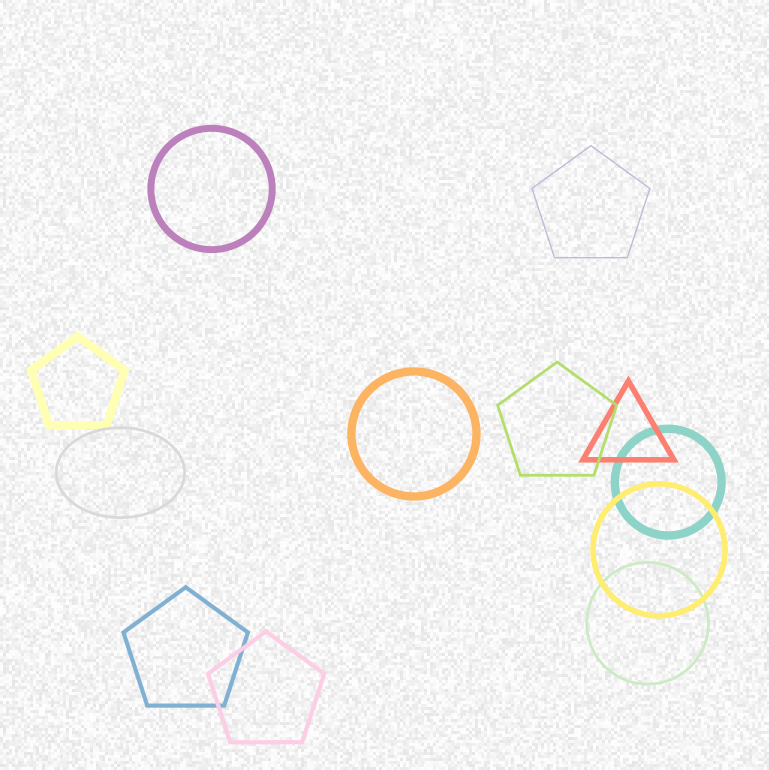[{"shape": "circle", "thickness": 3, "radius": 0.35, "center": [0.868, 0.374]}, {"shape": "pentagon", "thickness": 3, "radius": 0.32, "center": [0.101, 0.499]}, {"shape": "pentagon", "thickness": 0.5, "radius": 0.4, "center": [0.767, 0.73]}, {"shape": "triangle", "thickness": 2, "radius": 0.34, "center": [0.816, 0.437]}, {"shape": "pentagon", "thickness": 1.5, "radius": 0.42, "center": [0.241, 0.152]}, {"shape": "circle", "thickness": 3, "radius": 0.41, "center": [0.538, 0.436]}, {"shape": "pentagon", "thickness": 1, "radius": 0.41, "center": [0.724, 0.449]}, {"shape": "pentagon", "thickness": 1.5, "radius": 0.4, "center": [0.346, 0.1]}, {"shape": "oval", "thickness": 1, "radius": 0.42, "center": [0.156, 0.386]}, {"shape": "circle", "thickness": 2.5, "radius": 0.39, "center": [0.275, 0.755]}, {"shape": "circle", "thickness": 1, "radius": 0.4, "center": [0.841, 0.191]}, {"shape": "circle", "thickness": 2, "radius": 0.43, "center": [0.856, 0.286]}]